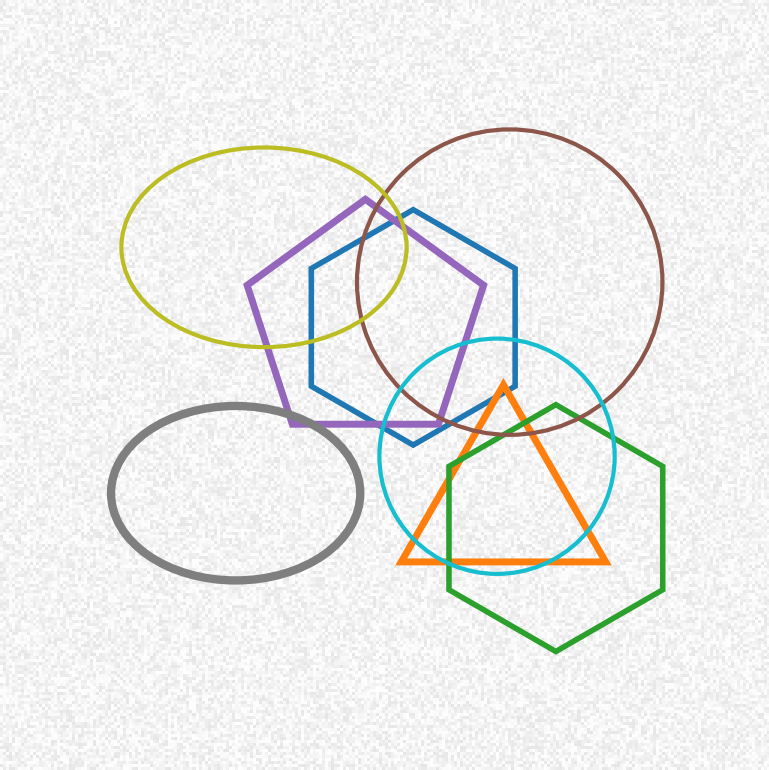[{"shape": "hexagon", "thickness": 2, "radius": 0.76, "center": [0.537, 0.575]}, {"shape": "triangle", "thickness": 2.5, "radius": 0.77, "center": [0.654, 0.347]}, {"shape": "hexagon", "thickness": 2, "radius": 0.8, "center": [0.722, 0.314]}, {"shape": "pentagon", "thickness": 2.5, "radius": 0.81, "center": [0.475, 0.58]}, {"shape": "circle", "thickness": 1.5, "radius": 0.99, "center": [0.662, 0.634]}, {"shape": "oval", "thickness": 3, "radius": 0.81, "center": [0.306, 0.359]}, {"shape": "oval", "thickness": 1.5, "radius": 0.93, "center": [0.343, 0.679]}, {"shape": "circle", "thickness": 1.5, "radius": 0.76, "center": [0.646, 0.407]}]